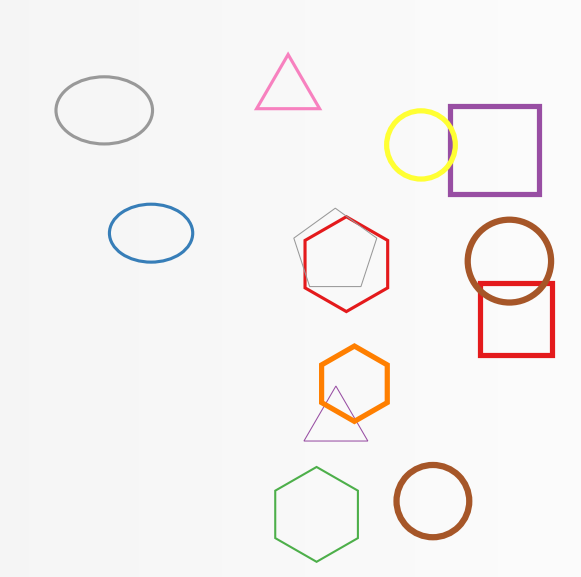[{"shape": "square", "thickness": 2.5, "radius": 0.31, "center": [0.888, 0.447]}, {"shape": "hexagon", "thickness": 1.5, "radius": 0.41, "center": [0.596, 0.542]}, {"shape": "oval", "thickness": 1.5, "radius": 0.36, "center": [0.26, 0.595]}, {"shape": "hexagon", "thickness": 1, "radius": 0.41, "center": [0.545, 0.108]}, {"shape": "square", "thickness": 2.5, "radius": 0.38, "center": [0.85, 0.739]}, {"shape": "triangle", "thickness": 0.5, "radius": 0.32, "center": [0.578, 0.267]}, {"shape": "hexagon", "thickness": 2.5, "radius": 0.33, "center": [0.61, 0.335]}, {"shape": "circle", "thickness": 2.5, "radius": 0.3, "center": [0.724, 0.748]}, {"shape": "circle", "thickness": 3, "radius": 0.31, "center": [0.745, 0.131]}, {"shape": "circle", "thickness": 3, "radius": 0.36, "center": [0.876, 0.547]}, {"shape": "triangle", "thickness": 1.5, "radius": 0.31, "center": [0.496, 0.842]}, {"shape": "pentagon", "thickness": 0.5, "radius": 0.38, "center": [0.577, 0.564]}, {"shape": "oval", "thickness": 1.5, "radius": 0.42, "center": [0.179, 0.808]}]